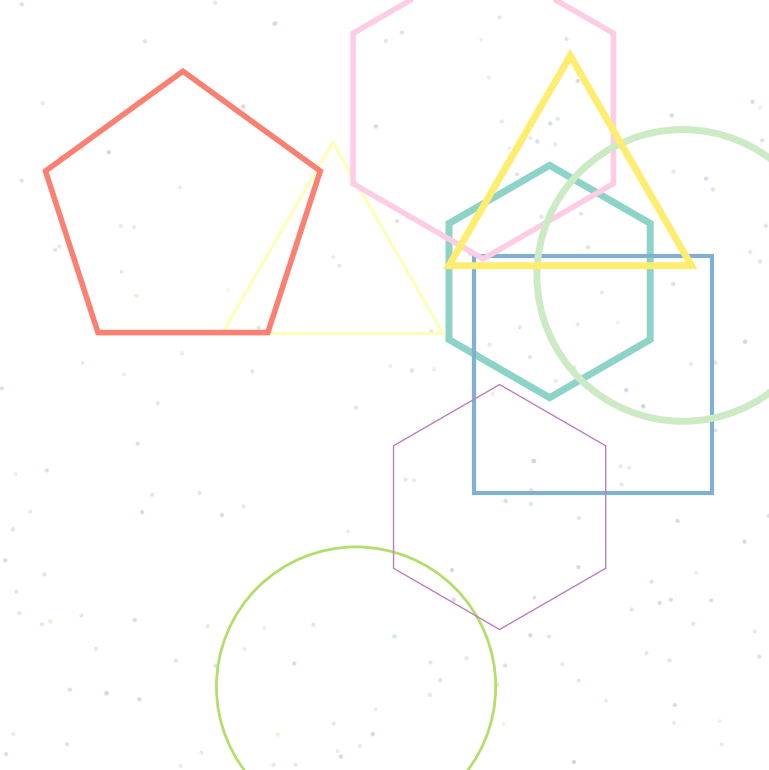[{"shape": "hexagon", "thickness": 2.5, "radius": 0.75, "center": [0.714, 0.634]}, {"shape": "triangle", "thickness": 1, "radius": 0.83, "center": [0.432, 0.65]}, {"shape": "pentagon", "thickness": 2, "radius": 0.94, "center": [0.238, 0.72]}, {"shape": "square", "thickness": 1.5, "radius": 0.77, "center": [0.77, 0.514]}, {"shape": "circle", "thickness": 1, "radius": 0.91, "center": [0.462, 0.108]}, {"shape": "hexagon", "thickness": 2, "radius": 0.98, "center": [0.628, 0.859]}, {"shape": "hexagon", "thickness": 0.5, "radius": 0.8, "center": [0.649, 0.342]}, {"shape": "circle", "thickness": 2.5, "radius": 0.95, "center": [0.887, 0.642]}, {"shape": "triangle", "thickness": 2.5, "radius": 0.91, "center": [0.741, 0.746]}]